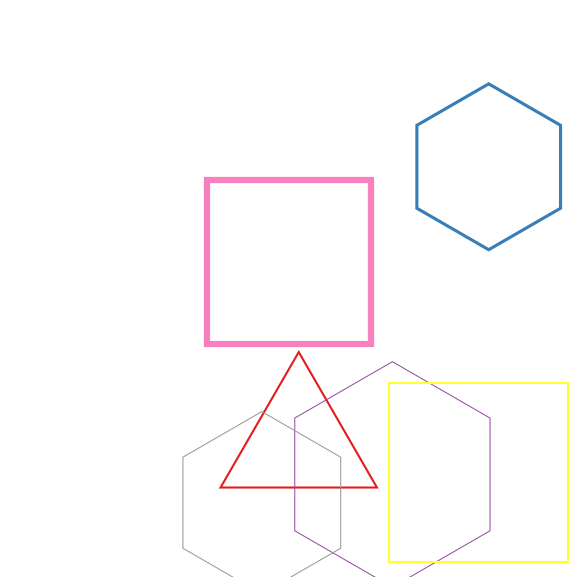[{"shape": "triangle", "thickness": 1, "radius": 0.78, "center": [0.517, 0.233]}, {"shape": "hexagon", "thickness": 1.5, "radius": 0.72, "center": [0.846, 0.71]}, {"shape": "hexagon", "thickness": 0.5, "radius": 0.98, "center": [0.679, 0.178]}, {"shape": "square", "thickness": 1, "radius": 0.78, "center": [0.829, 0.181]}, {"shape": "square", "thickness": 3, "radius": 0.71, "center": [0.5, 0.546]}, {"shape": "hexagon", "thickness": 0.5, "radius": 0.79, "center": [0.453, 0.129]}]